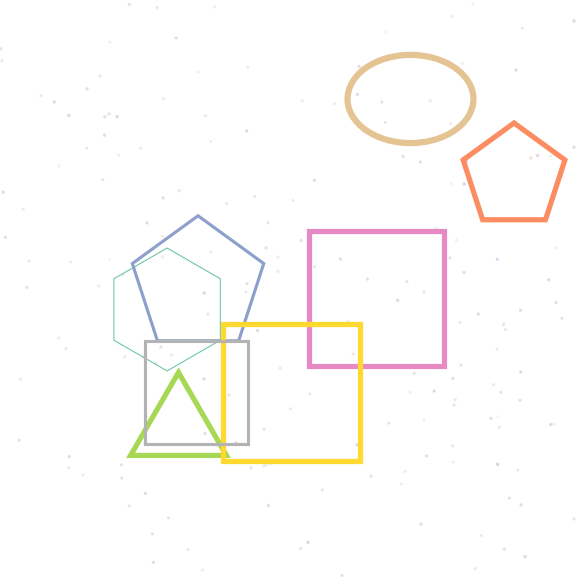[{"shape": "hexagon", "thickness": 0.5, "radius": 0.53, "center": [0.289, 0.463]}, {"shape": "pentagon", "thickness": 2.5, "radius": 0.46, "center": [0.89, 0.694]}, {"shape": "pentagon", "thickness": 1.5, "radius": 0.6, "center": [0.343, 0.506]}, {"shape": "square", "thickness": 2.5, "radius": 0.58, "center": [0.652, 0.482]}, {"shape": "triangle", "thickness": 2.5, "radius": 0.48, "center": [0.309, 0.258]}, {"shape": "square", "thickness": 2.5, "radius": 0.59, "center": [0.505, 0.319]}, {"shape": "oval", "thickness": 3, "radius": 0.55, "center": [0.711, 0.828]}, {"shape": "square", "thickness": 1.5, "radius": 0.45, "center": [0.34, 0.32]}]